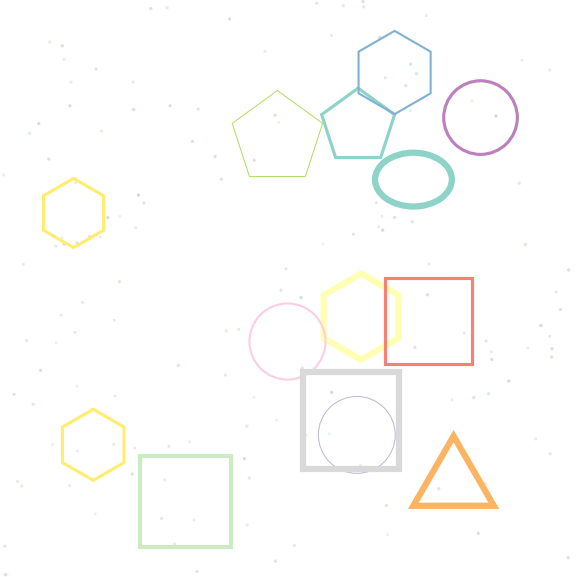[{"shape": "oval", "thickness": 3, "radius": 0.33, "center": [0.716, 0.688]}, {"shape": "pentagon", "thickness": 1.5, "radius": 0.33, "center": [0.62, 0.78]}, {"shape": "hexagon", "thickness": 3, "radius": 0.37, "center": [0.625, 0.451]}, {"shape": "circle", "thickness": 0.5, "radius": 0.33, "center": [0.618, 0.246]}, {"shape": "square", "thickness": 1.5, "radius": 0.37, "center": [0.742, 0.444]}, {"shape": "hexagon", "thickness": 1, "radius": 0.36, "center": [0.683, 0.874]}, {"shape": "triangle", "thickness": 3, "radius": 0.4, "center": [0.785, 0.164]}, {"shape": "pentagon", "thickness": 0.5, "radius": 0.41, "center": [0.48, 0.76]}, {"shape": "circle", "thickness": 1, "radius": 0.33, "center": [0.498, 0.408]}, {"shape": "square", "thickness": 3, "radius": 0.42, "center": [0.608, 0.271]}, {"shape": "circle", "thickness": 1.5, "radius": 0.32, "center": [0.832, 0.796]}, {"shape": "square", "thickness": 2, "radius": 0.39, "center": [0.321, 0.131]}, {"shape": "hexagon", "thickness": 1.5, "radius": 0.3, "center": [0.127, 0.63]}, {"shape": "hexagon", "thickness": 1.5, "radius": 0.31, "center": [0.161, 0.229]}]